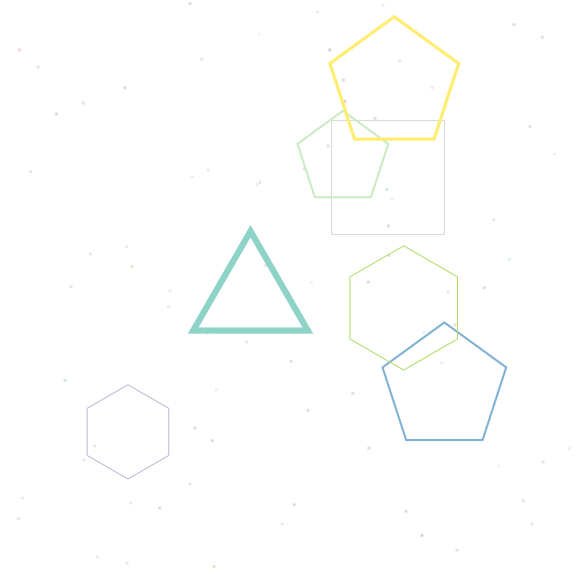[{"shape": "triangle", "thickness": 3, "radius": 0.57, "center": [0.434, 0.484]}, {"shape": "hexagon", "thickness": 0.5, "radius": 0.41, "center": [0.222, 0.251]}, {"shape": "pentagon", "thickness": 1, "radius": 0.56, "center": [0.769, 0.328]}, {"shape": "hexagon", "thickness": 0.5, "radius": 0.54, "center": [0.699, 0.466]}, {"shape": "square", "thickness": 0.5, "radius": 0.49, "center": [0.671, 0.692]}, {"shape": "pentagon", "thickness": 1, "radius": 0.41, "center": [0.594, 0.725]}, {"shape": "pentagon", "thickness": 1.5, "radius": 0.59, "center": [0.683, 0.853]}]